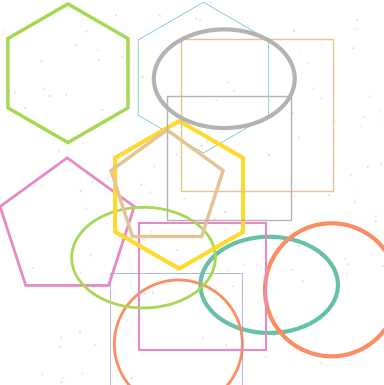[{"shape": "hexagon", "thickness": 0.5, "radius": 0.98, "center": [0.528, 0.798]}, {"shape": "oval", "thickness": 3, "radius": 0.89, "center": [0.699, 0.26]}, {"shape": "circle", "thickness": 3, "radius": 0.86, "center": [0.861, 0.247]}, {"shape": "circle", "thickness": 2, "radius": 0.83, "center": [0.463, 0.106]}, {"shape": "square", "thickness": 0.5, "radius": 0.86, "center": [0.457, 0.121]}, {"shape": "pentagon", "thickness": 2, "radius": 0.92, "center": [0.175, 0.407]}, {"shape": "square", "thickness": 1.5, "radius": 0.83, "center": [0.527, 0.256]}, {"shape": "hexagon", "thickness": 2.5, "radius": 0.9, "center": [0.176, 0.81]}, {"shape": "oval", "thickness": 2, "radius": 0.93, "center": [0.373, 0.331]}, {"shape": "hexagon", "thickness": 3, "radius": 0.96, "center": [0.465, 0.494]}, {"shape": "pentagon", "thickness": 2.5, "radius": 0.77, "center": [0.434, 0.51]}, {"shape": "square", "thickness": 1, "radius": 0.99, "center": [0.668, 0.701]}, {"shape": "oval", "thickness": 3, "radius": 0.92, "center": [0.583, 0.796]}, {"shape": "square", "thickness": 1, "radius": 0.81, "center": [0.595, 0.588]}]